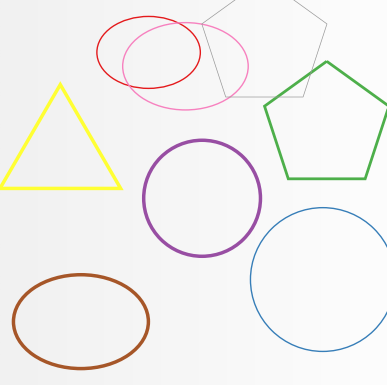[{"shape": "oval", "thickness": 1, "radius": 0.67, "center": [0.384, 0.864]}, {"shape": "circle", "thickness": 1, "radius": 0.93, "center": [0.833, 0.274]}, {"shape": "pentagon", "thickness": 2, "radius": 0.84, "center": [0.843, 0.672]}, {"shape": "circle", "thickness": 2.5, "radius": 0.75, "center": [0.521, 0.485]}, {"shape": "triangle", "thickness": 2.5, "radius": 0.9, "center": [0.156, 0.6]}, {"shape": "oval", "thickness": 2.5, "radius": 0.87, "center": [0.209, 0.165]}, {"shape": "oval", "thickness": 1, "radius": 0.81, "center": [0.479, 0.828]}, {"shape": "pentagon", "thickness": 0.5, "radius": 0.85, "center": [0.682, 0.885]}]